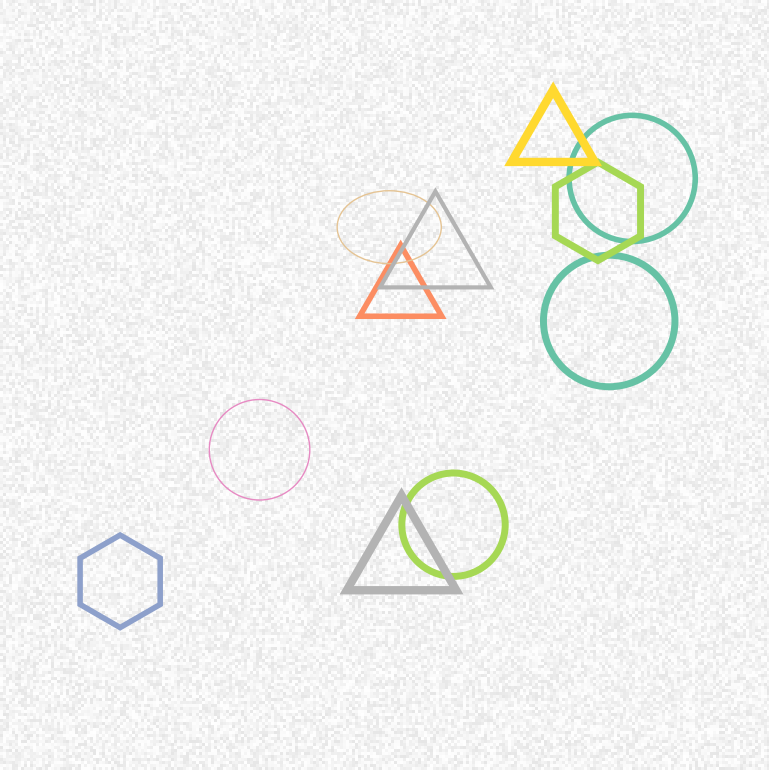[{"shape": "circle", "thickness": 2, "radius": 0.41, "center": [0.821, 0.768]}, {"shape": "circle", "thickness": 2.5, "radius": 0.43, "center": [0.791, 0.583]}, {"shape": "triangle", "thickness": 2, "radius": 0.31, "center": [0.52, 0.62]}, {"shape": "hexagon", "thickness": 2, "radius": 0.3, "center": [0.156, 0.245]}, {"shape": "circle", "thickness": 0.5, "radius": 0.33, "center": [0.337, 0.416]}, {"shape": "circle", "thickness": 2.5, "radius": 0.34, "center": [0.589, 0.319]}, {"shape": "hexagon", "thickness": 2.5, "radius": 0.32, "center": [0.777, 0.726]}, {"shape": "triangle", "thickness": 3, "radius": 0.31, "center": [0.718, 0.821]}, {"shape": "oval", "thickness": 0.5, "radius": 0.34, "center": [0.506, 0.705]}, {"shape": "triangle", "thickness": 1.5, "radius": 0.42, "center": [0.565, 0.668]}, {"shape": "triangle", "thickness": 3, "radius": 0.41, "center": [0.521, 0.274]}]